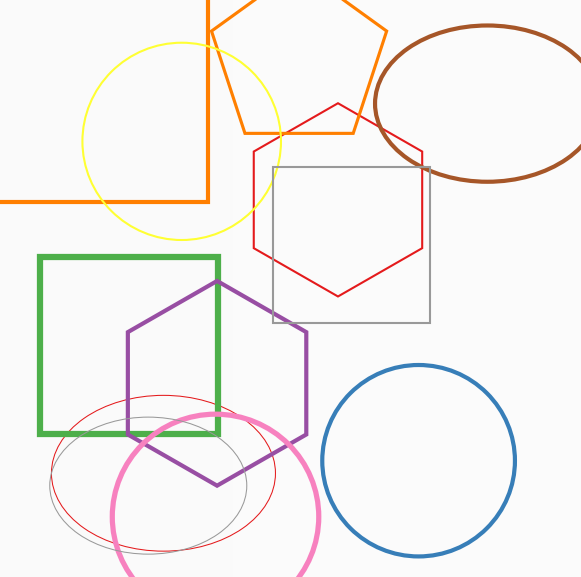[{"shape": "hexagon", "thickness": 1, "radius": 0.84, "center": [0.581, 0.653]}, {"shape": "oval", "thickness": 0.5, "radius": 0.96, "center": [0.281, 0.18]}, {"shape": "circle", "thickness": 2, "radius": 0.83, "center": [0.72, 0.201]}, {"shape": "square", "thickness": 3, "radius": 0.77, "center": [0.222, 0.402]}, {"shape": "hexagon", "thickness": 2, "radius": 0.89, "center": [0.373, 0.335]}, {"shape": "pentagon", "thickness": 1.5, "radius": 0.79, "center": [0.515, 0.896]}, {"shape": "square", "thickness": 2, "radius": 0.94, "center": [0.169, 0.837]}, {"shape": "circle", "thickness": 1, "radius": 0.85, "center": [0.313, 0.754]}, {"shape": "oval", "thickness": 2, "radius": 0.97, "center": [0.839, 0.82]}, {"shape": "circle", "thickness": 2.5, "radius": 0.89, "center": [0.371, 0.104]}, {"shape": "oval", "thickness": 0.5, "radius": 0.85, "center": [0.255, 0.158]}, {"shape": "square", "thickness": 1, "radius": 0.68, "center": [0.605, 0.575]}]